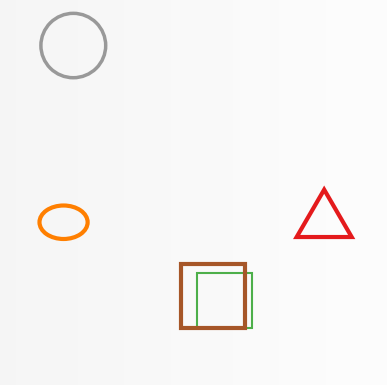[{"shape": "triangle", "thickness": 3, "radius": 0.41, "center": [0.837, 0.425]}, {"shape": "square", "thickness": 1.5, "radius": 0.36, "center": [0.579, 0.219]}, {"shape": "oval", "thickness": 3, "radius": 0.31, "center": [0.164, 0.423]}, {"shape": "square", "thickness": 3, "radius": 0.42, "center": [0.55, 0.23]}, {"shape": "circle", "thickness": 2.5, "radius": 0.42, "center": [0.189, 0.882]}]